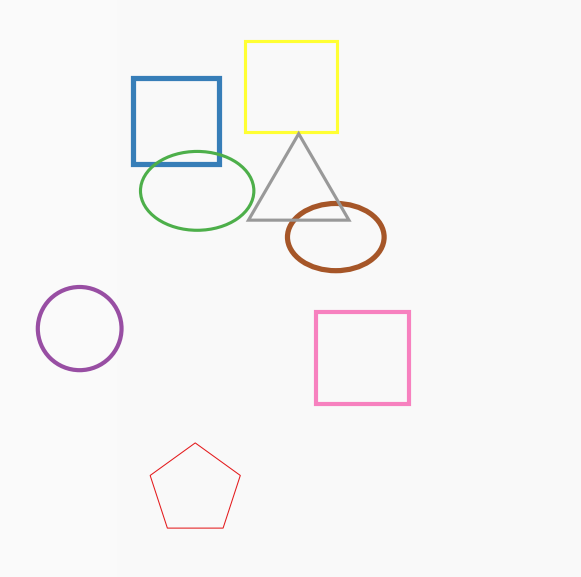[{"shape": "pentagon", "thickness": 0.5, "radius": 0.41, "center": [0.336, 0.151]}, {"shape": "square", "thickness": 2.5, "radius": 0.37, "center": [0.303, 0.789]}, {"shape": "oval", "thickness": 1.5, "radius": 0.49, "center": [0.339, 0.669]}, {"shape": "circle", "thickness": 2, "radius": 0.36, "center": [0.137, 0.43]}, {"shape": "square", "thickness": 1.5, "radius": 0.4, "center": [0.501, 0.849]}, {"shape": "oval", "thickness": 2.5, "radius": 0.42, "center": [0.578, 0.589]}, {"shape": "square", "thickness": 2, "radius": 0.4, "center": [0.624, 0.38]}, {"shape": "triangle", "thickness": 1.5, "radius": 0.5, "center": [0.514, 0.668]}]